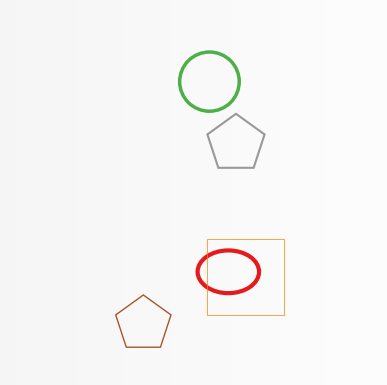[{"shape": "oval", "thickness": 3, "radius": 0.4, "center": [0.589, 0.294]}, {"shape": "circle", "thickness": 2.5, "radius": 0.38, "center": [0.541, 0.788]}, {"shape": "square", "thickness": 0.5, "radius": 0.49, "center": [0.634, 0.281]}, {"shape": "pentagon", "thickness": 1, "radius": 0.37, "center": [0.37, 0.159]}, {"shape": "pentagon", "thickness": 1.5, "radius": 0.39, "center": [0.609, 0.627]}]